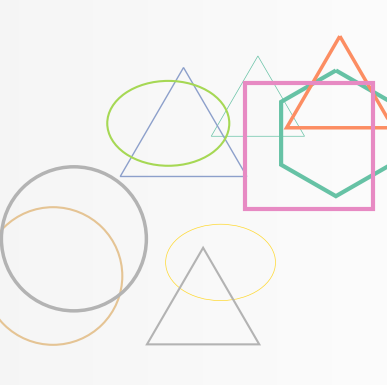[{"shape": "hexagon", "thickness": 3, "radius": 0.82, "center": [0.867, 0.654]}, {"shape": "triangle", "thickness": 0.5, "radius": 0.7, "center": [0.666, 0.716]}, {"shape": "triangle", "thickness": 2.5, "radius": 0.79, "center": [0.877, 0.747]}, {"shape": "triangle", "thickness": 1, "radius": 0.94, "center": [0.474, 0.636]}, {"shape": "square", "thickness": 3, "radius": 0.82, "center": [0.797, 0.621]}, {"shape": "oval", "thickness": 1.5, "radius": 0.79, "center": [0.434, 0.68]}, {"shape": "oval", "thickness": 0.5, "radius": 0.71, "center": [0.569, 0.318]}, {"shape": "circle", "thickness": 1.5, "radius": 0.89, "center": [0.137, 0.283]}, {"shape": "triangle", "thickness": 1.5, "radius": 0.84, "center": [0.524, 0.189]}, {"shape": "circle", "thickness": 2.5, "radius": 0.94, "center": [0.191, 0.38]}]